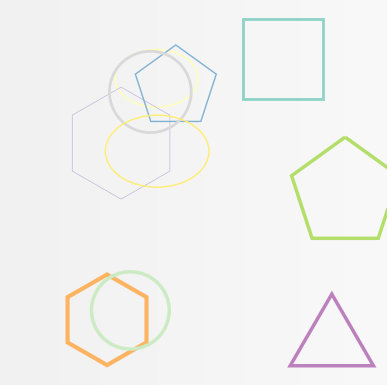[{"shape": "square", "thickness": 2, "radius": 0.52, "center": [0.729, 0.847]}, {"shape": "oval", "thickness": 1, "radius": 0.53, "center": [0.404, 0.797]}, {"shape": "hexagon", "thickness": 0.5, "radius": 0.73, "center": [0.312, 0.628]}, {"shape": "pentagon", "thickness": 1, "radius": 0.55, "center": [0.454, 0.773]}, {"shape": "hexagon", "thickness": 3, "radius": 0.59, "center": [0.276, 0.169]}, {"shape": "pentagon", "thickness": 2.5, "radius": 0.73, "center": [0.891, 0.499]}, {"shape": "circle", "thickness": 2, "radius": 0.53, "center": [0.388, 0.761]}, {"shape": "triangle", "thickness": 2.5, "radius": 0.62, "center": [0.856, 0.112]}, {"shape": "circle", "thickness": 2.5, "radius": 0.5, "center": [0.336, 0.194]}, {"shape": "oval", "thickness": 1, "radius": 0.67, "center": [0.406, 0.607]}]